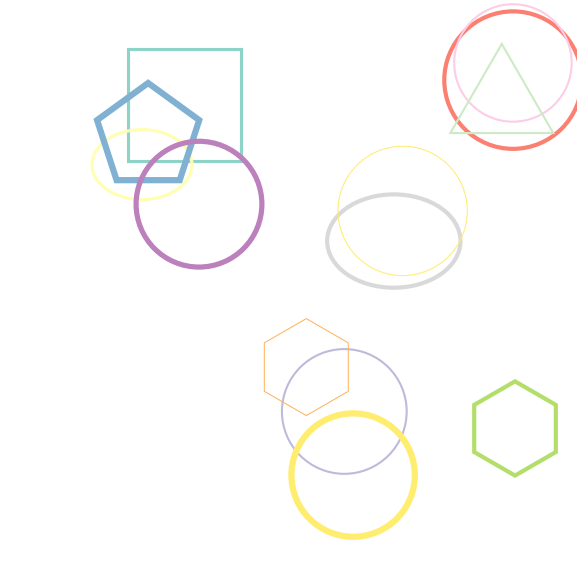[{"shape": "square", "thickness": 1.5, "radius": 0.49, "center": [0.319, 0.817]}, {"shape": "oval", "thickness": 1.5, "radius": 0.43, "center": [0.246, 0.714]}, {"shape": "circle", "thickness": 1, "radius": 0.54, "center": [0.596, 0.287]}, {"shape": "circle", "thickness": 2, "radius": 0.6, "center": [0.888, 0.86]}, {"shape": "pentagon", "thickness": 3, "radius": 0.46, "center": [0.257, 0.762]}, {"shape": "hexagon", "thickness": 0.5, "radius": 0.42, "center": [0.53, 0.363]}, {"shape": "hexagon", "thickness": 2, "radius": 0.41, "center": [0.892, 0.257]}, {"shape": "circle", "thickness": 1, "radius": 0.51, "center": [0.888, 0.89]}, {"shape": "oval", "thickness": 2, "radius": 0.58, "center": [0.682, 0.582]}, {"shape": "circle", "thickness": 2.5, "radius": 0.54, "center": [0.345, 0.646]}, {"shape": "triangle", "thickness": 1, "radius": 0.51, "center": [0.869, 0.82]}, {"shape": "circle", "thickness": 0.5, "radius": 0.56, "center": [0.697, 0.634]}, {"shape": "circle", "thickness": 3, "radius": 0.53, "center": [0.611, 0.176]}]